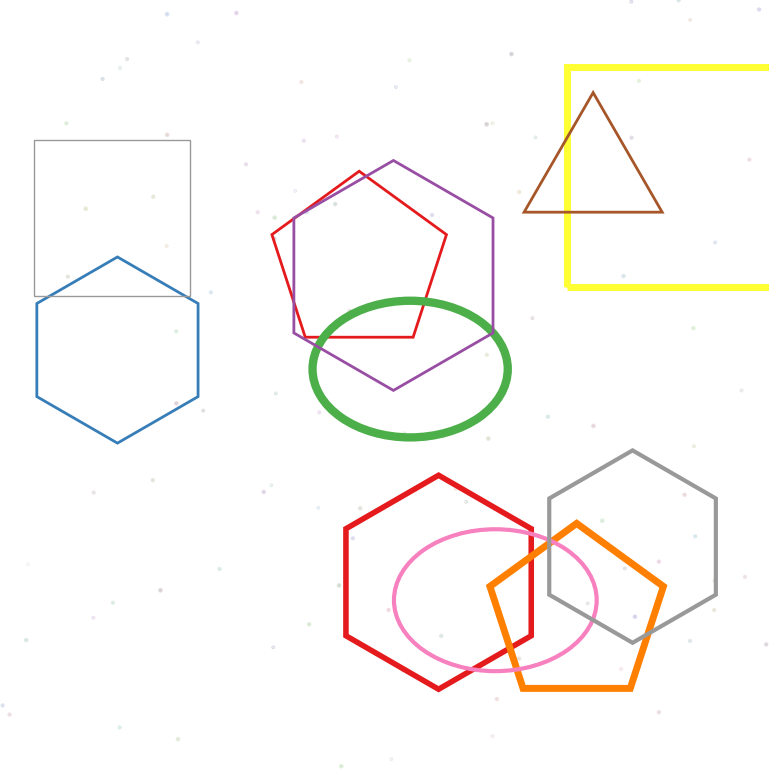[{"shape": "hexagon", "thickness": 2, "radius": 0.69, "center": [0.57, 0.244]}, {"shape": "pentagon", "thickness": 1, "radius": 0.6, "center": [0.466, 0.658]}, {"shape": "hexagon", "thickness": 1, "radius": 0.6, "center": [0.153, 0.545]}, {"shape": "oval", "thickness": 3, "radius": 0.63, "center": [0.533, 0.521]}, {"shape": "hexagon", "thickness": 1, "radius": 0.75, "center": [0.511, 0.642]}, {"shape": "pentagon", "thickness": 2.5, "radius": 0.59, "center": [0.749, 0.202]}, {"shape": "square", "thickness": 2.5, "radius": 0.71, "center": [0.879, 0.771]}, {"shape": "triangle", "thickness": 1, "radius": 0.52, "center": [0.77, 0.776]}, {"shape": "oval", "thickness": 1.5, "radius": 0.66, "center": [0.643, 0.221]}, {"shape": "square", "thickness": 0.5, "radius": 0.51, "center": [0.145, 0.717]}, {"shape": "hexagon", "thickness": 1.5, "radius": 0.62, "center": [0.821, 0.29]}]